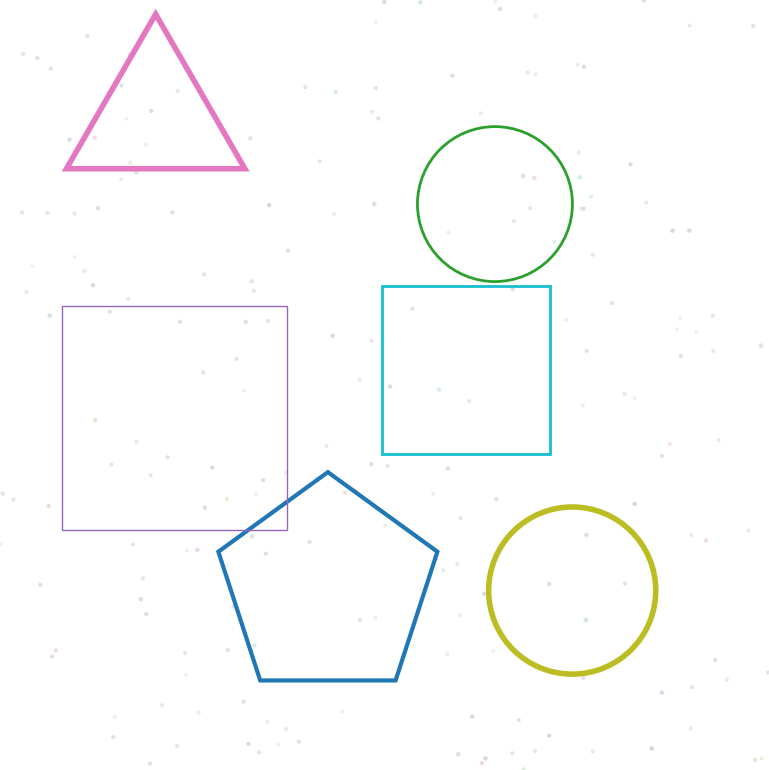[{"shape": "pentagon", "thickness": 1.5, "radius": 0.75, "center": [0.426, 0.237]}, {"shape": "circle", "thickness": 1, "radius": 0.5, "center": [0.643, 0.735]}, {"shape": "square", "thickness": 0.5, "radius": 0.73, "center": [0.227, 0.457]}, {"shape": "triangle", "thickness": 2, "radius": 0.67, "center": [0.202, 0.848]}, {"shape": "circle", "thickness": 2, "radius": 0.54, "center": [0.743, 0.233]}, {"shape": "square", "thickness": 1, "radius": 0.55, "center": [0.605, 0.519]}]